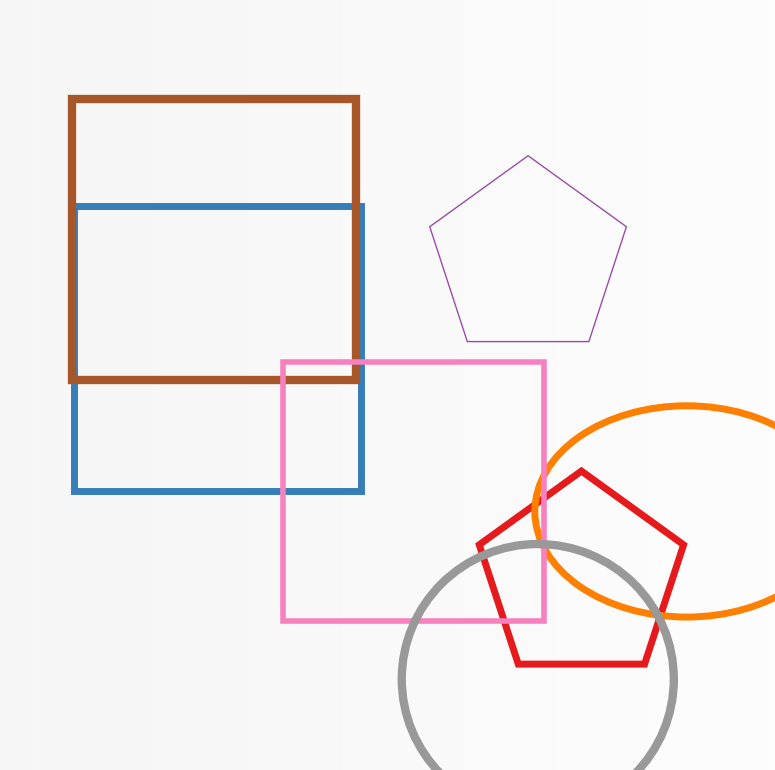[{"shape": "pentagon", "thickness": 2.5, "radius": 0.69, "center": [0.75, 0.25]}, {"shape": "square", "thickness": 2.5, "radius": 0.93, "center": [0.28, 0.548]}, {"shape": "pentagon", "thickness": 0.5, "radius": 0.67, "center": [0.681, 0.664]}, {"shape": "oval", "thickness": 2.5, "radius": 0.98, "center": [0.886, 0.336]}, {"shape": "square", "thickness": 3, "radius": 0.91, "center": [0.276, 0.689]}, {"shape": "square", "thickness": 2, "radius": 0.84, "center": [0.533, 0.362]}, {"shape": "circle", "thickness": 3, "radius": 0.88, "center": [0.694, 0.118]}]